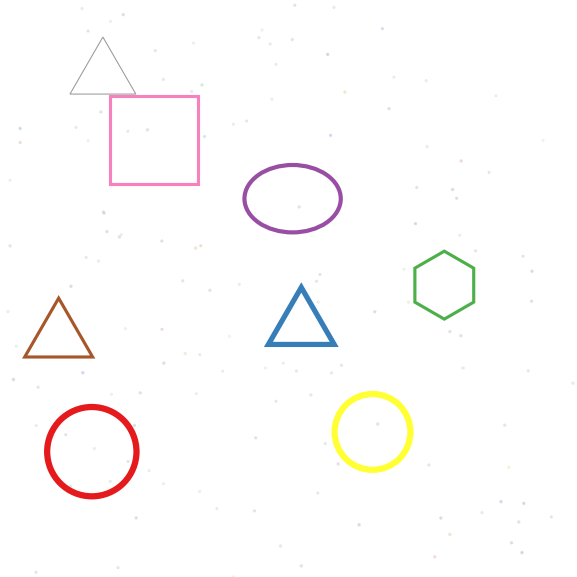[{"shape": "circle", "thickness": 3, "radius": 0.39, "center": [0.159, 0.217]}, {"shape": "triangle", "thickness": 2.5, "radius": 0.33, "center": [0.522, 0.436]}, {"shape": "hexagon", "thickness": 1.5, "radius": 0.29, "center": [0.769, 0.505]}, {"shape": "oval", "thickness": 2, "radius": 0.42, "center": [0.507, 0.655]}, {"shape": "circle", "thickness": 3, "radius": 0.33, "center": [0.645, 0.251]}, {"shape": "triangle", "thickness": 1.5, "radius": 0.34, "center": [0.102, 0.415]}, {"shape": "square", "thickness": 1.5, "radius": 0.38, "center": [0.266, 0.757]}, {"shape": "triangle", "thickness": 0.5, "radius": 0.33, "center": [0.178, 0.869]}]